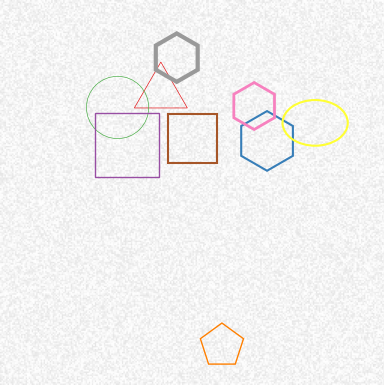[{"shape": "triangle", "thickness": 0.5, "radius": 0.4, "center": [0.418, 0.759]}, {"shape": "hexagon", "thickness": 1.5, "radius": 0.39, "center": [0.694, 0.634]}, {"shape": "circle", "thickness": 0.5, "radius": 0.4, "center": [0.305, 0.721]}, {"shape": "square", "thickness": 1, "radius": 0.42, "center": [0.331, 0.624]}, {"shape": "pentagon", "thickness": 1, "radius": 0.29, "center": [0.576, 0.102]}, {"shape": "oval", "thickness": 1.5, "radius": 0.42, "center": [0.819, 0.681]}, {"shape": "square", "thickness": 1.5, "radius": 0.31, "center": [0.5, 0.64]}, {"shape": "hexagon", "thickness": 2, "radius": 0.3, "center": [0.66, 0.725]}, {"shape": "hexagon", "thickness": 3, "radius": 0.31, "center": [0.459, 0.85]}]